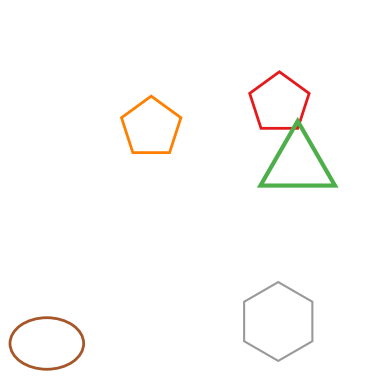[{"shape": "pentagon", "thickness": 2, "radius": 0.41, "center": [0.726, 0.732]}, {"shape": "triangle", "thickness": 3, "radius": 0.56, "center": [0.773, 0.574]}, {"shape": "pentagon", "thickness": 2, "radius": 0.41, "center": [0.393, 0.669]}, {"shape": "oval", "thickness": 2, "radius": 0.48, "center": [0.122, 0.108]}, {"shape": "hexagon", "thickness": 1.5, "radius": 0.51, "center": [0.723, 0.165]}]